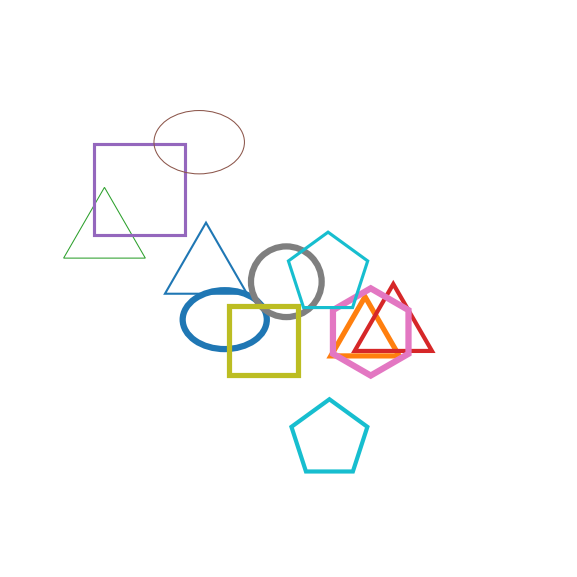[{"shape": "oval", "thickness": 3, "radius": 0.36, "center": [0.389, 0.446]}, {"shape": "triangle", "thickness": 1, "radius": 0.41, "center": [0.357, 0.532]}, {"shape": "triangle", "thickness": 2.5, "radius": 0.34, "center": [0.632, 0.417]}, {"shape": "triangle", "thickness": 0.5, "radius": 0.41, "center": [0.181, 0.593]}, {"shape": "triangle", "thickness": 2, "radius": 0.39, "center": [0.681, 0.43]}, {"shape": "square", "thickness": 1.5, "radius": 0.39, "center": [0.242, 0.672]}, {"shape": "oval", "thickness": 0.5, "radius": 0.39, "center": [0.345, 0.753]}, {"shape": "hexagon", "thickness": 3, "radius": 0.38, "center": [0.642, 0.424]}, {"shape": "circle", "thickness": 3, "radius": 0.31, "center": [0.496, 0.511]}, {"shape": "square", "thickness": 2.5, "radius": 0.3, "center": [0.456, 0.409]}, {"shape": "pentagon", "thickness": 2, "radius": 0.35, "center": [0.57, 0.239]}, {"shape": "pentagon", "thickness": 1.5, "radius": 0.36, "center": [0.568, 0.525]}]